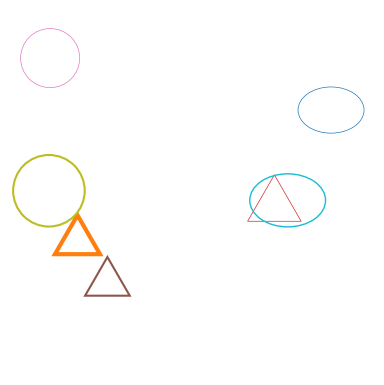[{"shape": "oval", "thickness": 0.5, "radius": 0.43, "center": [0.86, 0.714]}, {"shape": "triangle", "thickness": 3, "radius": 0.34, "center": [0.201, 0.374]}, {"shape": "triangle", "thickness": 0.5, "radius": 0.4, "center": [0.713, 0.465]}, {"shape": "triangle", "thickness": 1.5, "radius": 0.33, "center": [0.279, 0.265]}, {"shape": "circle", "thickness": 0.5, "radius": 0.38, "center": [0.13, 0.849]}, {"shape": "circle", "thickness": 1.5, "radius": 0.46, "center": [0.127, 0.505]}, {"shape": "oval", "thickness": 1, "radius": 0.49, "center": [0.747, 0.48]}]